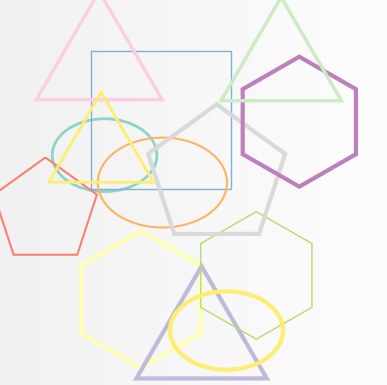[{"shape": "oval", "thickness": 2, "radius": 0.68, "center": [0.27, 0.597]}, {"shape": "hexagon", "thickness": 3, "radius": 0.89, "center": [0.364, 0.222]}, {"shape": "triangle", "thickness": 3, "radius": 0.97, "center": [0.52, 0.114]}, {"shape": "pentagon", "thickness": 1.5, "radius": 0.7, "center": [0.117, 0.451]}, {"shape": "square", "thickness": 1, "radius": 0.9, "center": [0.416, 0.688]}, {"shape": "oval", "thickness": 1.5, "radius": 0.83, "center": [0.419, 0.526]}, {"shape": "hexagon", "thickness": 1, "radius": 0.83, "center": [0.662, 0.285]}, {"shape": "triangle", "thickness": 2.5, "radius": 0.94, "center": [0.256, 0.835]}, {"shape": "pentagon", "thickness": 3, "radius": 0.93, "center": [0.559, 0.543]}, {"shape": "hexagon", "thickness": 3, "radius": 0.84, "center": [0.772, 0.684]}, {"shape": "triangle", "thickness": 2.5, "radius": 0.9, "center": [0.726, 0.828]}, {"shape": "triangle", "thickness": 2, "radius": 0.78, "center": [0.261, 0.605]}, {"shape": "oval", "thickness": 3, "radius": 0.73, "center": [0.585, 0.142]}]